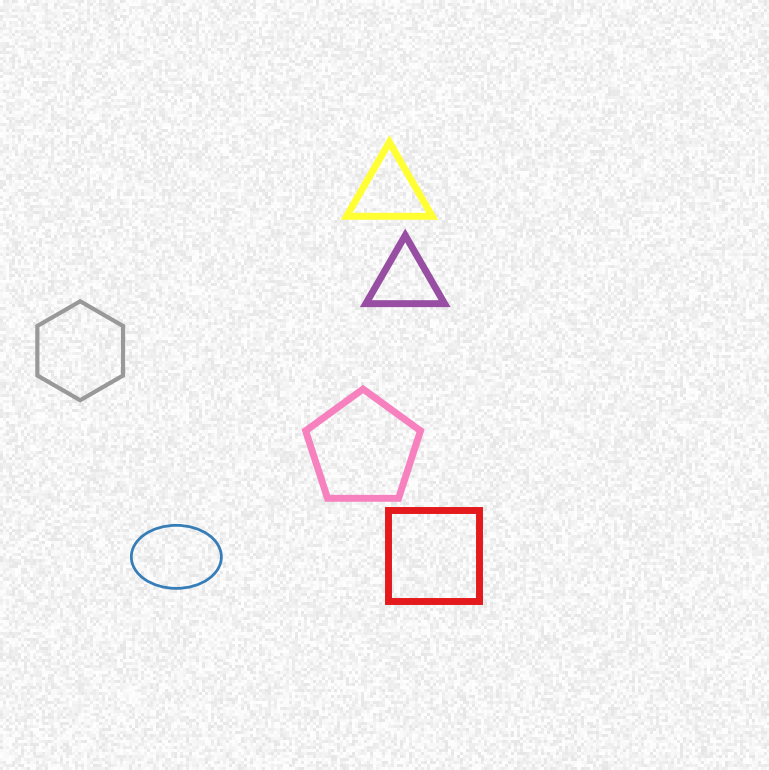[{"shape": "square", "thickness": 2.5, "radius": 0.29, "center": [0.563, 0.278]}, {"shape": "oval", "thickness": 1, "radius": 0.29, "center": [0.229, 0.277]}, {"shape": "triangle", "thickness": 2.5, "radius": 0.3, "center": [0.526, 0.635]}, {"shape": "triangle", "thickness": 2.5, "radius": 0.32, "center": [0.506, 0.751]}, {"shape": "pentagon", "thickness": 2.5, "radius": 0.39, "center": [0.472, 0.416]}, {"shape": "hexagon", "thickness": 1.5, "radius": 0.32, "center": [0.104, 0.544]}]